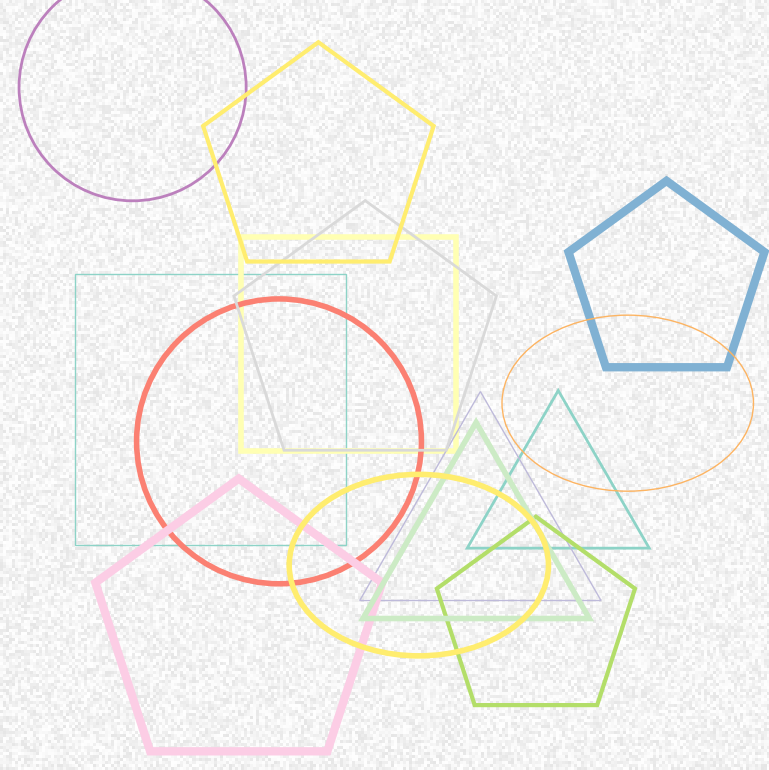[{"shape": "triangle", "thickness": 1, "radius": 0.68, "center": [0.725, 0.356]}, {"shape": "square", "thickness": 0.5, "radius": 0.88, "center": [0.273, 0.468]}, {"shape": "square", "thickness": 2, "radius": 0.7, "center": [0.453, 0.553]}, {"shape": "triangle", "thickness": 0.5, "radius": 0.9, "center": [0.624, 0.311]}, {"shape": "circle", "thickness": 2, "radius": 0.92, "center": [0.362, 0.427]}, {"shape": "pentagon", "thickness": 3, "radius": 0.67, "center": [0.866, 0.631]}, {"shape": "oval", "thickness": 0.5, "radius": 0.82, "center": [0.815, 0.476]}, {"shape": "pentagon", "thickness": 1.5, "radius": 0.68, "center": [0.696, 0.194]}, {"shape": "pentagon", "thickness": 3, "radius": 0.98, "center": [0.31, 0.183]}, {"shape": "pentagon", "thickness": 1, "radius": 0.9, "center": [0.474, 0.56]}, {"shape": "circle", "thickness": 1, "radius": 0.74, "center": [0.172, 0.887]}, {"shape": "triangle", "thickness": 2, "radius": 0.85, "center": [0.618, 0.282]}, {"shape": "oval", "thickness": 2, "radius": 0.84, "center": [0.544, 0.266]}, {"shape": "pentagon", "thickness": 1.5, "radius": 0.79, "center": [0.413, 0.788]}]